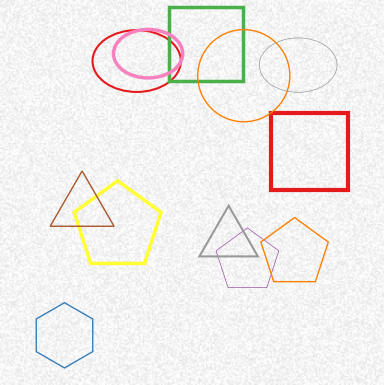[{"shape": "square", "thickness": 3, "radius": 0.5, "center": [0.803, 0.606]}, {"shape": "oval", "thickness": 1.5, "radius": 0.57, "center": [0.355, 0.841]}, {"shape": "hexagon", "thickness": 1, "radius": 0.42, "center": [0.167, 0.129]}, {"shape": "square", "thickness": 2.5, "radius": 0.48, "center": [0.535, 0.887]}, {"shape": "pentagon", "thickness": 0.5, "radius": 0.43, "center": [0.643, 0.322]}, {"shape": "circle", "thickness": 1, "radius": 0.6, "center": [0.633, 0.803]}, {"shape": "pentagon", "thickness": 1, "radius": 0.46, "center": [0.765, 0.343]}, {"shape": "pentagon", "thickness": 2.5, "radius": 0.59, "center": [0.306, 0.412]}, {"shape": "triangle", "thickness": 1, "radius": 0.48, "center": [0.213, 0.46]}, {"shape": "oval", "thickness": 2.5, "radius": 0.45, "center": [0.385, 0.861]}, {"shape": "triangle", "thickness": 1.5, "radius": 0.44, "center": [0.594, 0.378]}, {"shape": "oval", "thickness": 0.5, "radius": 0.5, "center": [0.774, 0.831]}]